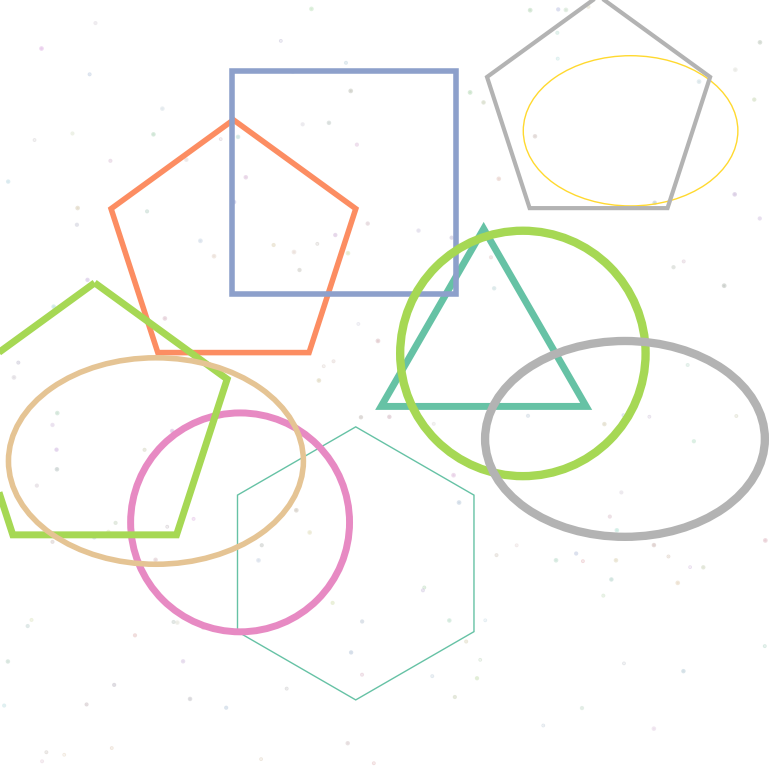[{"shape": "triangle", "thickness": 2.5, "radius": 0.77, "center": [0.628, 0.549]}, {"shape": "hexagon", "thickness": 0.5, "radius": 0.89, "center": [0.462, 0.268]}, {"shape": "pentagon", "thickness": 2, "radius": 0.84, "center": [0.303, 0.677]}, {"shape": "square", "thickness": 2, "radius": 0.73, "center": [0.447, 0.763]}, {"shape": "circle", "thickness": 2.5, "radius": 0.71, "center": [0.312, 0.322]}, {"shape": "circle", "thickness": 3, "radius": 0.8, "center": [0.679, 0.541]}, {"shape": "pentagon", "thickness": 2.5, "radius": 0.9, "center": [0.123, 0.452]}, {"shape": "oval", "thickness": 0.5, "radius": 0.7, "center": [0.819, 0.83]}, {"shape": "oval", "thickness": 2, "radius": 0.96, "center": [0.203, 0.401]}, {"shape": "pentagon", "thickness": 1.5, "radius": 0.76, "center": [0.777, 0.853]}, {"shape": "oval", "thickness": 3, "radius": 0.91, "center": [0.812, 0.43]}]